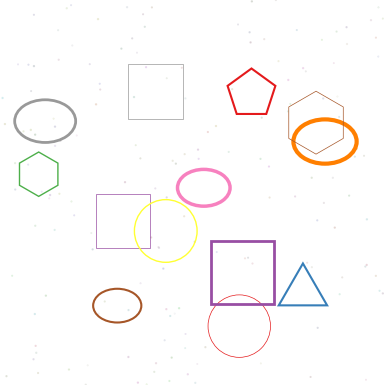[{"shape": "circle", "thickness": 0.5, "radius": 0.41, "center": [0.621, 0.153]}, {"shape": "pentagon", "thickness": 1.5, "radius": 0.33, "center": [0.653, 0.757]}, {"shape": "triangle", "thickness": 1.5, "radius": 0.36, "center": [0.787, 0.243]}, {"shape": "hexagon", "thickness": 1, "radius": 0.29, "center": [0.101, 0.548]}, {"shape": "square", "thickness": 0.5, "radius": 0.35, "center": [0.319, 0.426]}, {"shape": "square", "thickness": 2, "radius": 0.41, "center": [0.629, 0.291]}, {"shape": "oval", "thickness": 3, "radius": 0.41, "center": [0.844, 0.632]}, {"shape": "circle", "thickness": 1, "radius": 0.41, "center": [0.431, 0.4]}, {"shape": "oval", "thickness": 1.5, "radius": 0.31, "center": [0.305, 0.206]}, {"shape": "hexagon", "thickness": 0.5, "radius": 0.41, "center": [0.821, 0.681]}, {"shape": "oval", "thickness": 2.5, "radius": 0.34, "center": [0.529, 0.512]}, {"shape": "square", "thickness": 0.5, "radius": 0.36, "center": [0.403, 0.762]}, {"shape": "oval", "thickness": 2, "radius": 0.4, "center": [0.117, 0.685]}]